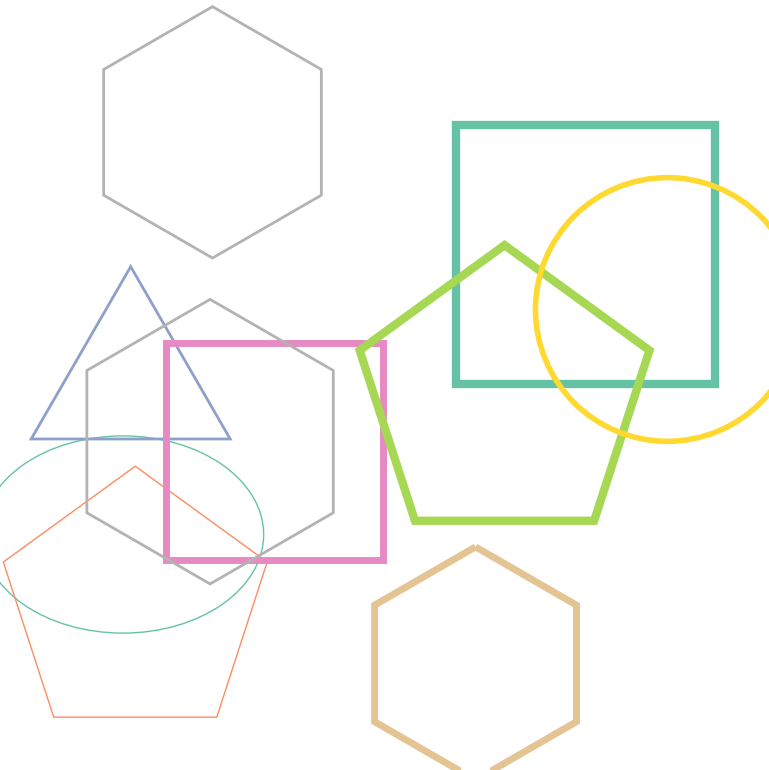[{"shape": "oval", "thickness": 0.5, "radius": 0.91, "center": [0.16, 0.306]}, {"shape": "square", "thickness": 3, "radius": 0.84, "center": [0.76, 0.67]}, {"shape": "pentagon", "thickness": 0.5, "radius": 0.9, "center": [0.176, 0.214]}, {"shape": "triangle", "thickness": 1, "radius": 0.75, "center": [0.17, 0.505]}, {"shape": "square", "thickness": 2.5, "radius": 0.7, "center": [0.356, 0.413]}, {"shape": "pentagon", "thickness": 3, "radius": 0.99, "center": [0.655, 0.484]}, {"shape": "circle", "thickness": 2, "radius": 0.86, "center": [0.867, 0.598]}, {"shape": "hexagon", "thickness": 2.5, "radius": 0.76, "center": [0.618, 0.138]}, {"shape": "hexagon", "thickness": 1, "radius": 0.82, "center": [0.276, 0.828]}, {"shape": "hexagon", "thickness": 1, "radius": 0.92, "center": [0.273, 0.426]}]